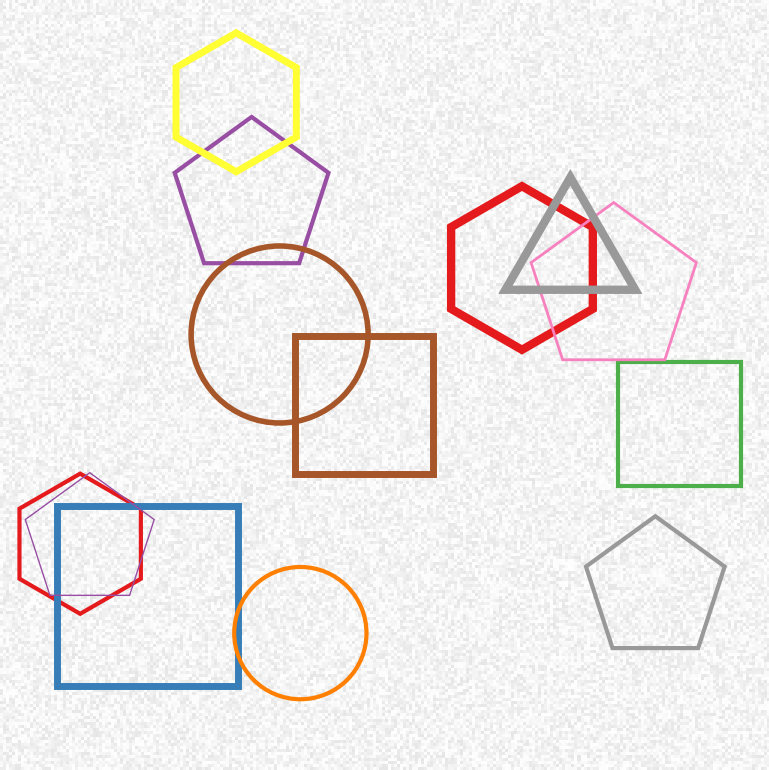[{"shape": "hexagon", "thickness": 1.5, "radius": 0.46, "center": [0.104, 0.294]}, {"shape": "hexagon", "thickness": 3, "radius": 0.53, "center": [0.678, 0.652]}, {"shape": "square", "thickness": 2.5, "radius": 0.59, "center": [0.192, 0.226]}, {"shape": "square", "thickness": 1.5, "radius": 0.4, "center": [0.882, 0.449]}, {"shape": "pentagon", "thickness": 1.5, "radius": 0.53, "center": [0.327, 0.743]}, {"shape": "pentagon", "thickness": 0.5, "radius": 0.44, "center": [0.117, 0.298]}, {"shape": "circle", "thickness": 1.5, "radius": 0.43, "center": [0.39, 0.178]}, {"shape": "hexagon", "thickness": 2.5, "radius": 0.45, "center": [0.307, 0.867]}, {"shape": "circle", "thickness": 2, "radius": 0.57, "center": [0.363, 0.566]}, {"shape": "square", "thickness": 2.5, "radius": 0.45, "center": [0.473, 0.474]}, {"shape": "pentagon", "thickness": 1, "radius": 0.56, "center": [0.797, 0.624]}, {"shape": "pentagon", "thickness": 1.5, "radius": 0.47, "center": [0.851, 0.235]}, {"shape": "triangle", "thickness": 3, "radius": 0.49, "center": [0.741, 0.672]}]